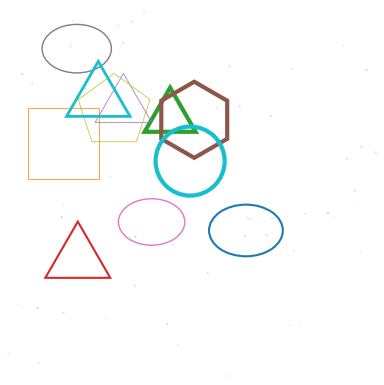[{"shape": "oval", "thickness": 1.5, "radius": 0.48, "center": [0.639, 0.401]}, {"shape": "square", "thickness": 0.5, "radius": 0.46, "center": [0.164, 0.627]}, {"shape": "triangle", "thickness": 3, "radius": 0.38, "center": [0.442, 0.696]}, {"shape": "triangle", "thickness": 1.5, "radius": 0.49, "center": [0.202, 0.327]}, {"shape": "triangle", "thickness": 0.5, "radius": 0.42, "center": [0.321, 0.724]}, {"shape": "hexagon", "thickness": 3, "radius": 0.49, "center": [0.505, 0.689]}, {"shape": "oval", "thickness": 1, "radius": 0.43, "center": [0.394, 0.423]}, {"shape": "oval", "thickness": 1, "radius": 0.45, "center": [0.199, 0.874]}, {"shape": "pentagon", "thickness": 0.5, "radius": 0.49, "center": [0.296, 0.711]}, {"shape": "triangle", "thickness": 2, "radius": 0.48, "center": [0.255, 0.745]}, {"shape": "circle", "thickness": 3, "radius": 0.45, "center": [0.494, 0.582]}]